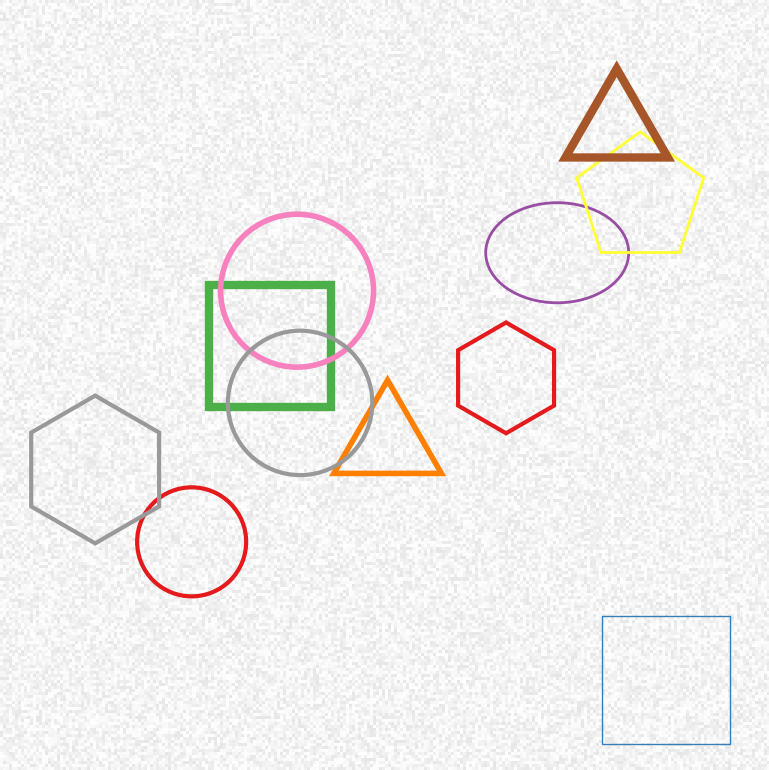[{"shape": "circle", "thickness": 1.5, "radius": 0.35, "center": [0.249, 0.296]}, {"shape": "hexagon", "thickness": 1.5, "radius": 0.36, "center": [0.657, 0.509]}, {"shape": "square", "thickness": 0.5, "radius": 0.42, "center": [0.864, 0.117]}, {"shape": "square", "thickness": 3, "radius": 0.4, "center": [0.35, 0.55]}, {"shape": "oval", "thickness": 1, "radius": 0.46, "center": [0.724, 0.672]}, {"shape": "triangle", "thickness": 2, "radius": 0.4, "center": [0.503, 0.426]}, {"shape": "pentagon", "thickness": 1, "radius": 0.43, "center": [0.831, 0.742]}, {"shape": "triangle", "thickness": 3, "radius": 0.38, "center": [0.801, 0.834]}, {"shape": "circle", "thickness": 2, "radius": 0.5, "center": [0.386, 0.622]}, {"shape": "circle", "thickness": 1.5, "radius": 0.47, "center": [0.39, 0.477]}, {"shape": "hexagon", "thickness": 1.5, "radius": 0.48, "center": [0.124, 0.39]}]